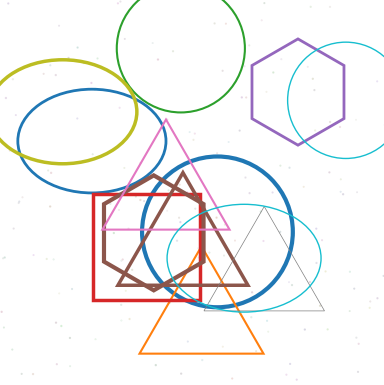[{"shape": "circle", "thickness": 3, "radius": 0.98, "center": [0.565, 0.398]}, {"shape": "oval", "thickness": 2, "radius": 0.96, "center": [0.239, 0.634]}, {"shape": "triangle", "thickness": 1.5, "radius": 0.93, "center": [0.523, 0.174]}, {"shape": "circle", "thickness": 1.5, "radius": 0.83, "center": [0.47, 0.874]}, {"shape": "square", "thickness": 2.5, "radius": 0.69, "center": [0.381, 0.358]}, {"shape": "hexagon", "thickness": 2, "radius": 0.69, "center": [0.774, 0.761]}, {"shape": "triangle", "thickness": 2.5, "radius": 0.97, "center": [0.475, 0.357]}, {"shape": "hexagon", "thickness": 3, "radius": 0.75, "center": [0.399, 0.395]}, {"shape": "triangle", "thickness": 1.5, "radius": 0.95, "center": [0.431, 0.499]}, {"shape": "triangle", "thickness": 0.5, "radius": 0.9, "center": [0.686, 0.283]}, {"shape": "oval", "thickness": 2.5, "radius": 0.96, "center": [0.163, 0.71]}, {"shape": "circle", "thickness": 1, "radius": 0.76, "center": [0.898, 0.739]}, {"shape": "oval", "thickness": 1, "radius": 1.0, "center": [0.634, 0.329]}]